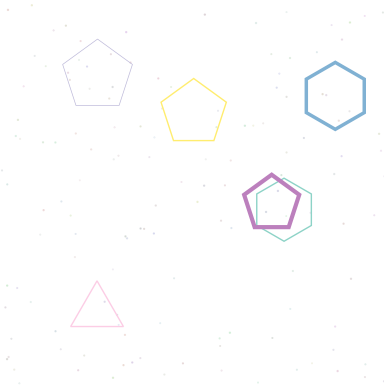[{"shape": "hexagon", "thickness": 1, "radius": 0.41, "center": [0.738, 0.455]}, {"shape": "pentagon", "thickness": 0.5, "radius": 0.48, "center": [0.253, 0.803]}, {"shape": "hexagon", "thickness": 2.5, "radius": 0.43, "center": [0.871, 0.751]}, {"shape": "triangle", "thickness": 1, "radius": 0.4, "center": [0.252, 0.191]}, {"shape": "pentagon", "thickness": 3, "radius": 0.38, "center": [0.706, 0.471]}, {"shape": "pentagon", "thickness": 1, "radius": 0.45, "center": [0.503, 0.707]}]